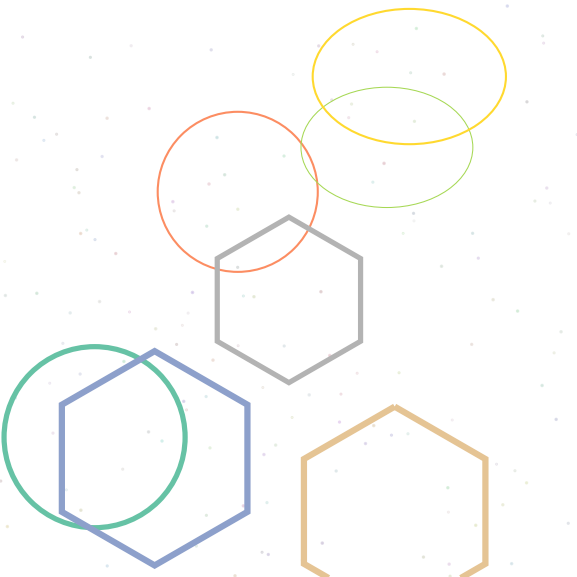[{"shape": "circle", "thickness": 2.5, "radius": 0.78, "center": [0.164, 0.242]}, {"shape": "circle", "thickness": 1, "radius": 0.69, "center": [0.412, 0.667]}, {"shape": "hexagon", "thickness": 3, "radius": 0.93, "center": [0.268, 0.206]}, {"shape": "oval", "thickness": 0.5, "radius": 0.74, "center": [0.67, 0.744]}, {"shape": "oval", "thickness": 1, "radius": 0.84, "center": [0.709, 0.867]}, {"shape": "hexagon", "thickness": 3, "radius": 0.91, "center": [0.683, 0.114]}, {"shape": "hexagon", "thickness": 2.5, "radius": 0.72, "center": [0.5, 0.48]}]